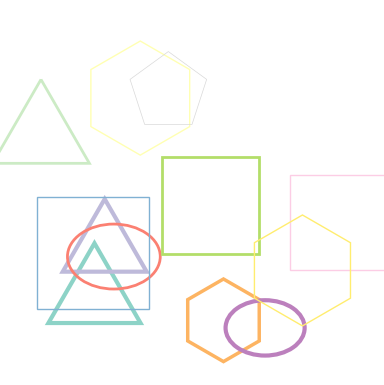[{"shape": "triangle", "thickness": 3, "radius": 0.69, "center": [0.245, 0.23]}, {"shape": "hexagon", "thickness": 1, "radius": 0.74, "center": [0.364, 0.745]}, {"shape": "triangle", "thickness": 3, "radius": 0.63, "center": [0.272, 0.357]}, {"shape": "oval", "thickness": 2, "radius": 0.6, "center": [0.296, 0.334]}, {"shape": "square", "thickness": 1, "radius": 0.73, "center": [0.241, 0.343]}, {"shape": "hexagon", "thickness": 2.5, "radius": 0.54, "center": [0.58, 0.168]}, {"shape": "square", "thickness": 2, "radius": 0.63, "center": [0.546, 0.466]}, {"shape": "square", "thickness": 1, "radius": 0.62, "center": [0.876, 0.421]}, {"shape": "pentagon", "thickness": 0.5, "radius": 0.52, "center": [0.437, 0.761]}, {"shape": "oval", "thickness": 3, "radius": 0.51, "center": [0.689, 0.148]}, {"shape": "triangle", "thickness": 2, "radius": 0.73, "center": [0.106, 0.648]}, {"shape": "hexagon", "thickness": 1, "radius": 0.72, "center": [0.786, 0.298]}]